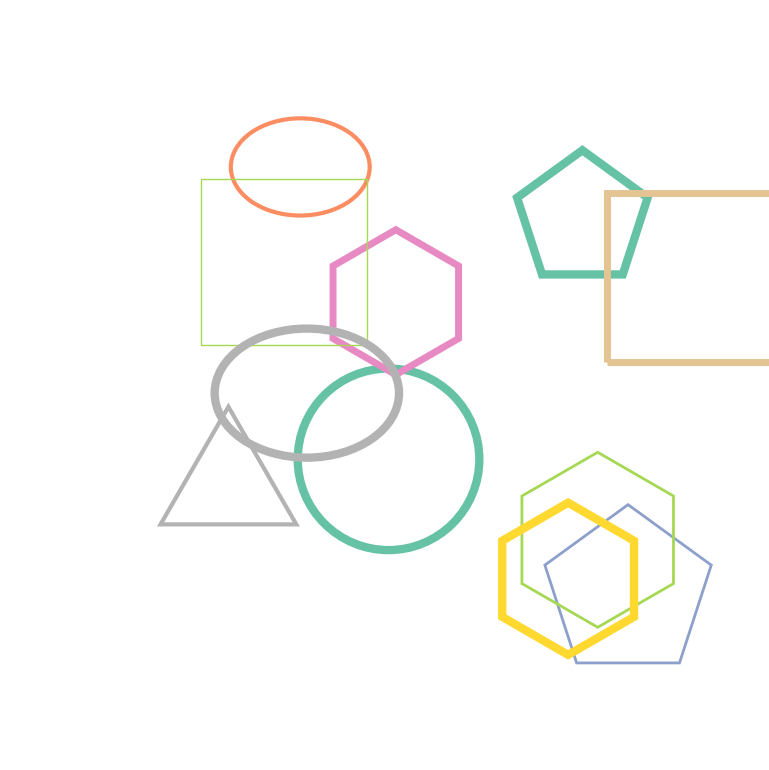[{"shape": "pentagon", "thickness": 3, "radius": 0.45, "center": [0.756, 0.716]}, {"shape": "circle", "thickness": 3, "radius": 0.59, "center": [0.505, 0.404]}, {"shape": "oval", "thickness": 1.5, "radius": 0.45, "center": [0.39, 0.783]}, {"shape": "pentagon", "thickness": 1, "radius": 0.57, "center": [0.816, 0.231]}, {"shape": "hexagon", "thickness": 2.5, "radius": 0.47, "center": [0.514, 0.607]}, {"shape": "square", "thickness": 0.5, "radius": 0.54, "center": [0.369, 0.659]}, {"shape": "hexagon", "thickness": 1, "radius": 0.57, "center": [0.776, 0.299]}, {"shape": "hexagon", "thickness": 3, "radius": 0.49, "center": [0.738, 0.248]}, {"shape": "square", "thickness": 2.5, "radius": 0.55, "center": [0.898, 0.64]}, {"shape": "triangle", "thickness": 1.5, "radius": 0.51, "center": [0.297, 0.37]}, {"shape": "oval", "thickness": 3, "radius": 0.6, "center": [0.399, 0.489]}]